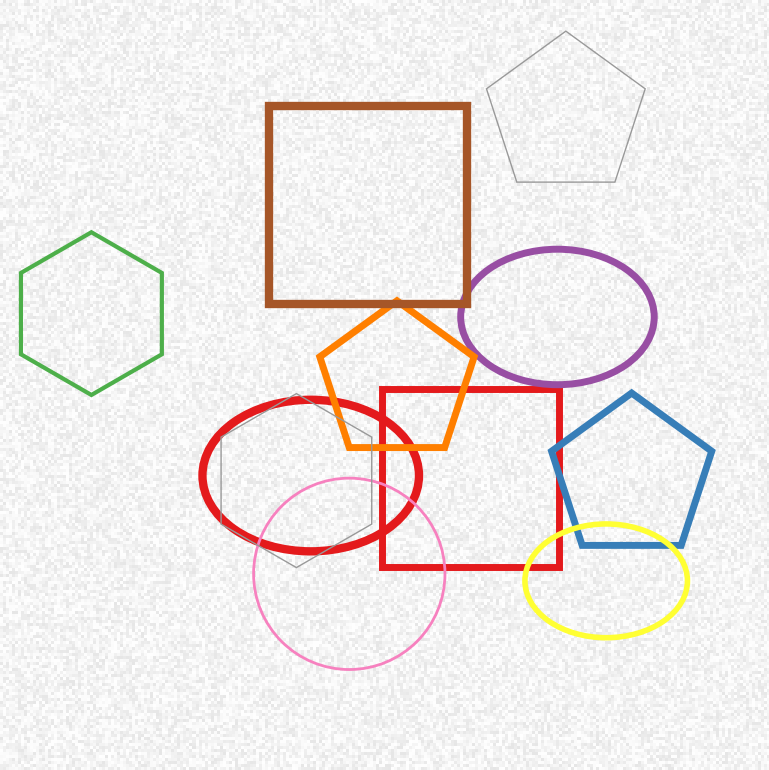[{"shape": "oval", "thickness": 3, "radius": 0.7, "center": [0.404, 0.382]}, {"shape": "square", "thickness": 2.5, "radius": 0.58, "center": [0.611, 0.379]}, {"shape": "pentagon", "thickness": 2.5, "radius": 0.55, "center": [0.82, 0.38]}, {"shape": "hexagon", "thickness": 1.5, "radius": 0.53, "center": [0.119, 0.593]}, {"shape": "oval", "thickness": 2.5, "radius": 0.63, "center": [0.724, 0.588]}, {"shape": "pentagon", "thickness": 2.5, "radius": 0.53, "center": [0.516, 0.504]}, {"shape": "oval", "thickness": 2, "radius": 0.53, "center": [0.787, 0.246]}, {"shape": "square", "thickness": 3, "radius": 0.64, "center": [0.477, 0.734]}, {"shape": "circle", "thickness": 1, "radius": 0.62, "center": [0.454, 0.255]}, {"shape": "hexagon", "thickness": 0.5, "radius": 0.56, "center": [0.385, 0.376]}, {"shape": "pentagon", "thickness": 0.5, "radius": 0.54, "center": [0.735, 0.851]}]